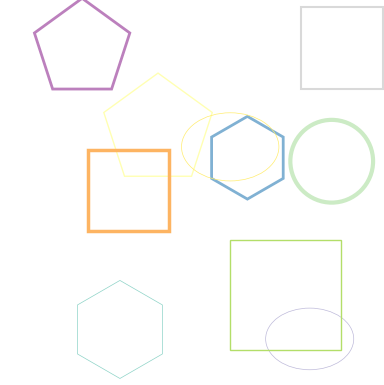[{"shape": "hexagon", "thickness": 0.5, "radius": 0.64, "center": [0.312, 0.144]}, {"shape": "pentagon", "thickness": 1, "radius": 0.74, "center": [0.41, 0.662]}, {"shape": "oval", "thickness": 0.5, "radius": 0.57, "center": [0.804, 0.12]}, {"shape": "hexagon", "thickness": 2, "radius": 0.54, "center": [0.643, 0.59]}, {"shape": "square", "thickness": 2.5, "radius": 0.53, "center": [0.333, 0.506]}, {"shape": "square", "thickness": 1, "radius": 0.72, "center": [0.741, 0.233]}, {"shape": "square", "thickness": 1.5, "radius": 0.53, "center": [0.889, 0.876]}, {"shape": "pentagon", "thickness": 2, "radius": 0.65, "center": [0.213, 0.874]}, {"shape": "circle", "thickness": 3, "radius": 0.54, "center": [0.862, 0.581]}, {"shape": "oval", "thickness": 0.5, "radius": 0.63, "center": [0.598, 0.619]}]